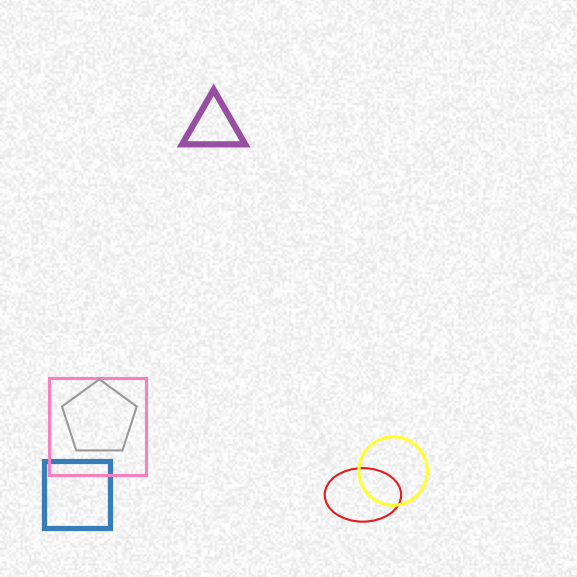[{"shape": "oval", "thickness": 1, "radius": 0.33, "center": [0.628, 0.142]}, {"shape": "square", "thickness": 2.5, "radius": 0.29, "center": [0.134, 0.143]}, {"shape": "triangle", "thickness": 3, "radius": 0.32, "center": [0.37, 0.781]}, {"shape": "circle", "thickness": 1.5, "radius": 0.3, "center": [0.681, 0.183]}, {"shape": "square", "thickness": 1.5, "radius": 0.42, "center": [0.169, 0.26]}, {"shape": "pentagon", "thickness": 1, "radius": 0.34, "center": [0.172, 0.274]}]